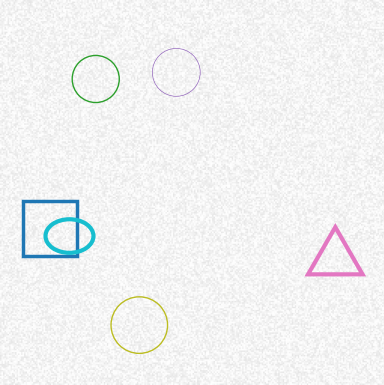[{"shape": "square", "thickness": 2.5, "radius": 0.35, "center": [0.13, 0.407]}, {"shape": "circle", "thickness": 1, "radius": 0.31, "center": [0.249, 0.795]}, {"shape": "circle", "thickness": 0.5, "radius": 0.31, "center": [0.458, 0.812]}, {"shape": "triangle", "thickness": 3, "radius": 0.41, "center": [0.871, 0.328]}, {"shape": "circle", "thickness": 1, "radius": 0.37, "center": [0.362, 0.156]}, {"shape": "oval", "thickness": 3, "radius": 0.31, "center": [0.181, 0.387]}]